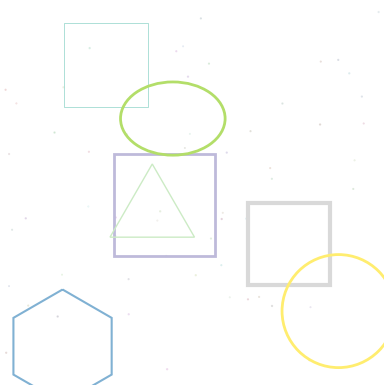[{"shape": "square", "thickness": 0.5, "radius": 0.55, "center": [0.275, 0.831]}, {"shape": "square", "thickness": 2, "radius": 0.66, "center": [0.427, 0.467]}, {"shape": "hexagon", "thickness": 1.5, "radius": 0.74, "center": [0.162, 0.101]}, {"shape": "oval", "thickness": 2, "radius": 0.68, "center": [0.449, 0.692]}, {"shape": "square", "thickness": 3, "radius": 0.53, "center": [0.752, 0.366]}, {"shape": "triangle", "thickness": 1, "radius": 0.63, "center": [0.395, 0.447]}, {"shape": "circle", "thickness": 2, "radius": 0.73, "center": [0.879, 0.192]}]